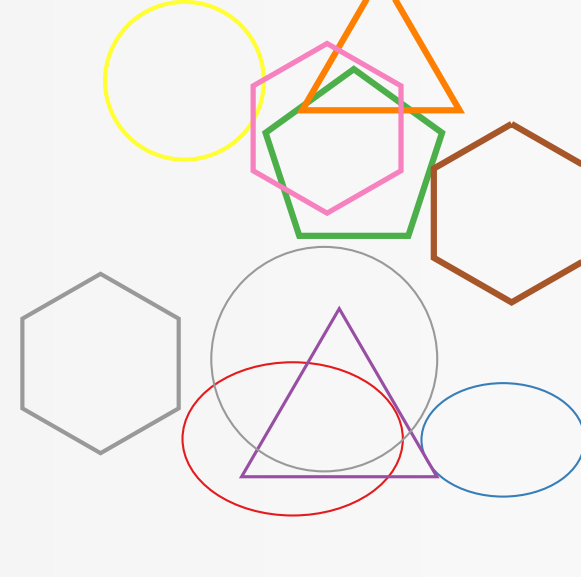[{"shape": "oval", "thickness": 1, "radius": 0.95, "center": [0.504, 0.239]}, {"shape": "oval", "thickness": 1, "radius": 0.7, "center": [0.865, 0.237]}, {"shape": "pentagon", "thickness": 3, "radius": 0.8, "center": [0.609, 0.72]}, {"shape": "triangle", "thickness": 1.5, "radius": 0.97, "center": [0.584, 0.271]}, {"shape": "triangle", "thickness": 3, "radius": 0.78, "center": [0.655, 0.886]}, {"shape": "circle", "thickness": 2, "radius": 0.68, "center": [0.317, 0.859]}, {"shape": "hexagon", "thickness": 3, "radius": 0.77, "center": [0.88, 0.63]}, {"shape": "hexagon", "thickness": 2.5, "radius": 0.73, "center": [0.563, 0.777]}, {"shape": "hexagon", "thickness": 2, "radius": 0.78, "center": [0.173, 0.37]}, {"shape": "circle", "thickness": 1, "radius": 0.97, "center": [0.558, 0.377]}]